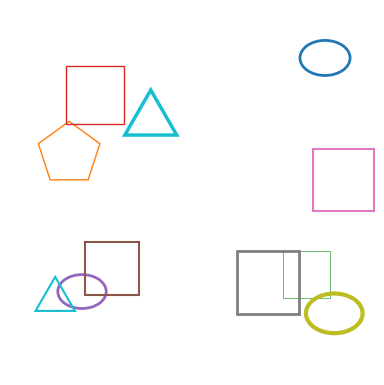[{"shape": "oval", "thickness": 2, "radius": 0.33, "center": [0.844, 0.849]}, {"shape": "pentagon", "thickness": 1, "radius": 0.42, "center": [0.18, 0.601]}, {"shape": "square", "thickness": 0.5, "radius": 0.3, "center": [0.796, 0.287]}, {"shape": "square", "thickness": 1, "radius": 0.38, "center": [0.247, 0.753]}, {"shape": "oval", "thickness": 2, "radius": 0.31, "center": [0.213, 0.243]}, {"shape": "square", "thickness": 1.5, "radius": 0.35, "center": [0.29, 0.303]}, {"shape": "square", "thickness": 1.5, "radius": 0.4, "center": [0.893, 0.532]}, {"shape": "square", "thickness": 2, "radius": 0.4, "center": [0.696, 0.266]}, {"shape": "oval", "thickness": 3, "radius": 0.37, "center": [0.868, 0.186]}, {"shape": "triangle", "thickness": 1.5, "radius": 0.29, "center": [0.143, 0.222]}, {"shape": "triangle", "thickness": 2.5, "radius": 0.39, "center": [0.392, 0.688]}]